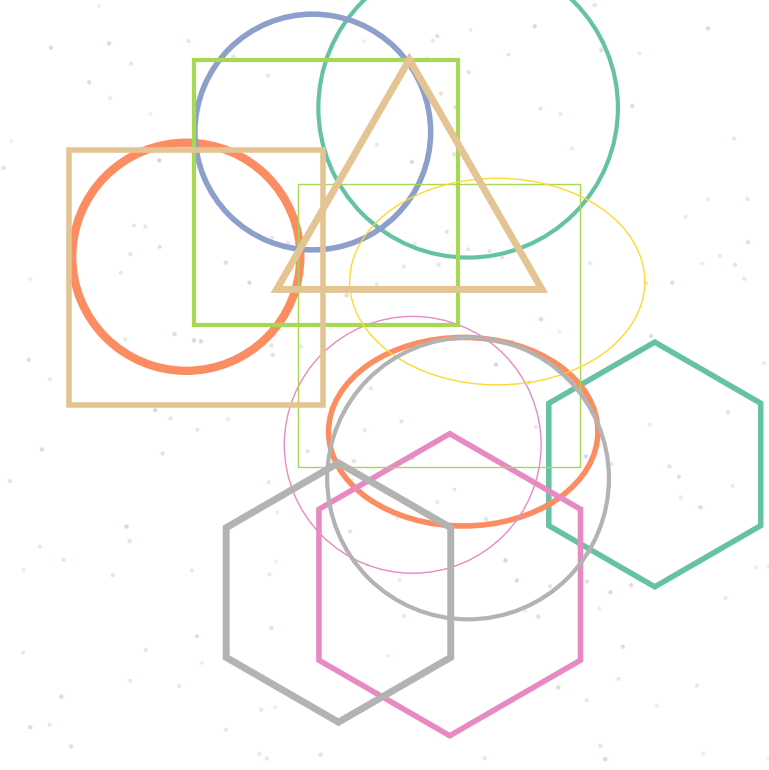[{"shape": "circle", "thickness": 1.5, "radius": 0.97, "center": [0.608, 0.86]}, {"shape": "hexagon", "thickness": 2, "radius": 0.79, "center": [0.85, 0.397]}, {"shape": "circle", "thickness": 3, "radius": 0.74, "center": [0.242, 0.667]}, {"shape": "oval", "thickness": 2, "radius": 0.87, "center": [0.602, 0.439]}, {"shape": "circle", "thickness": 2, "radius": 0.77, "center": [0.406, 0.829]}, {"shape": "hexagon", "thickness": 2, "radius": 0.98, "center": [0.584, 0.241]}, {"shape": "circle", "thickness": 0.5, "radius": 0.83, "center": [0.536, 0.422]}, {"shape": "square", "thickness": 1.5, "radius": 0.86, "center": [0.423, 0.75]}, {"shape": "square", "thickness": 0.5, "radius": 0.92, "center": [0.57, 0.577]}, {"shape": "oval", "thickness": 0.5, "radius": 0.96, "center": [0.646, 0.634]}, {"shape": "square", "thickness": 2, "radius": 0.83, "center": [0.255, 0.64]}, {"shape": "triangle", "thickness": 2.5, "radius": 1.0, "center": [0.532, 0.724]}, {"shape": "circle", "thickness": 1.5, "radius": 0.91, "center": [0.608, 0.379]}, {"shape": "hexagon", "thickness": 2.5, "radius": 0.84, "center": [0.44, 0.23]}]